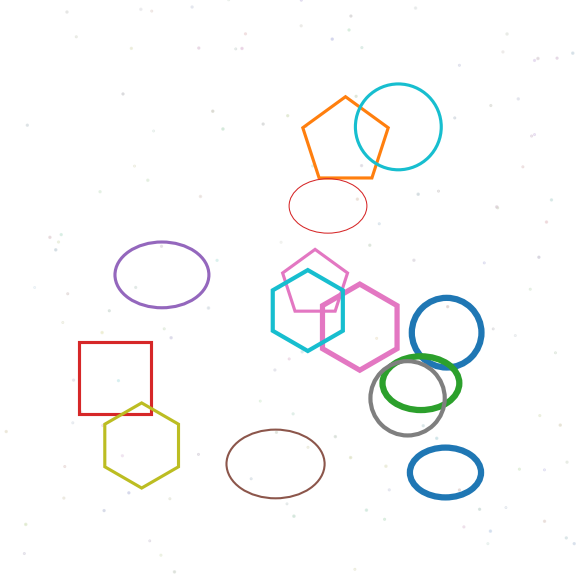[{"shape": "circle", "thickness": 3, "radius": 0.3, "center": [0.773, 0.423]}, {"shape": "oval", "thickness": 3, "radius": 0.31, "center": [0.771, 0.181]}, {"shape": "pentagon", "thickness": 1.5, "radius": 0.39, "center": [0.598, 0.754]}, {"shape": "oval", "thickness": 3, "radius": 0.33, "center": [0.729, 0.336]}, {"shape": "oval", "thickness": 0.5, "radius": 0.34, "center": [0.568, 0.643]}, {"shape": "square", "thickness": 1.5, "radius": 0.31, "center": [0.2, 0.344]}, {"shape": "oval", "thickness": 1.5, "radius": 0.41, "center": [0.28, 0.523]}, {"shape": "oval", "thickness": 1, "radius": 0.42, "center": [0.477, 0.196]}, {"shape": "pentagon", "thickness": 1.5, "radius": 0.3, "center": [0.546, 0.508]}, {"shape": "hexagon", "thickness": 2.5, "radius": 0.37, "center": [0.623, 0.433]}, {"shape": "circle", "thickness": 2, "radius": 0.32, "center": [0.706, 0.309]}, {"shape": "hexagon", "thickness": 1.5, "radius": 0.37, "center": [0.245, 0.228]}, {"shape": "hexagon", "thickness": 2, "radius": 0.35, "center": [0.533, 0.461]}, {"shape": "circle", "thickness": 1.5, "radius": 0.37, "center": [0.69, 0.779]}]